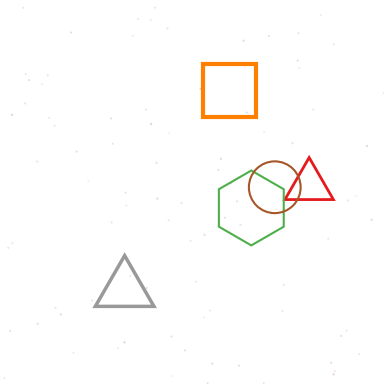[{"shape": "triangle", "thickness": 2, "radius": 0.36, "center": [0.803, 0.518]}, {"shape": "hexagon", "thickness": 1.5, "radius": 0.49, "center": [0.653, 0.46]}, {"shape": "square", "thickness": 3, "radius": 0.35, "center": [0.597, 0.764]}, {"shape": "circle", "thickness": 1.5, "radius": 0.34, "center": [0.714, 0.514]}, {"shape": "triangle", "thickness": 2.5, "radius": 0.44, "center": [0.324, 0.248]}]